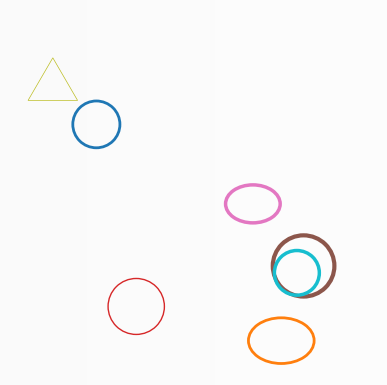[{"shape": "circle", "thickness": 2, "radius": 0.3, "center": [0.249, 0.677]}, {"shape": "oval", "thickness": 2, "radius": 0.42, "center": [0.726, 0.115]}, {"shape": "circle", "thickness": 1, "radius": 0.36, "center": [0.352, 0.204]}, {"shape": "circle", "thickness": 3, "radius": 0.4, "center": [0.783, 0.309]}, {"shape": "oval", "thickness": 2.5, "radius": 0.35, "center": [0.653, 0.47]}, {"shape": "triangle", "thickness": 0.5, "radius": 0.37, "center": [0.136, 0.776]}, {"shape": "circle", "thickness": 2.5, "radius": 0.29, "center": [0.766, 0.291]}]